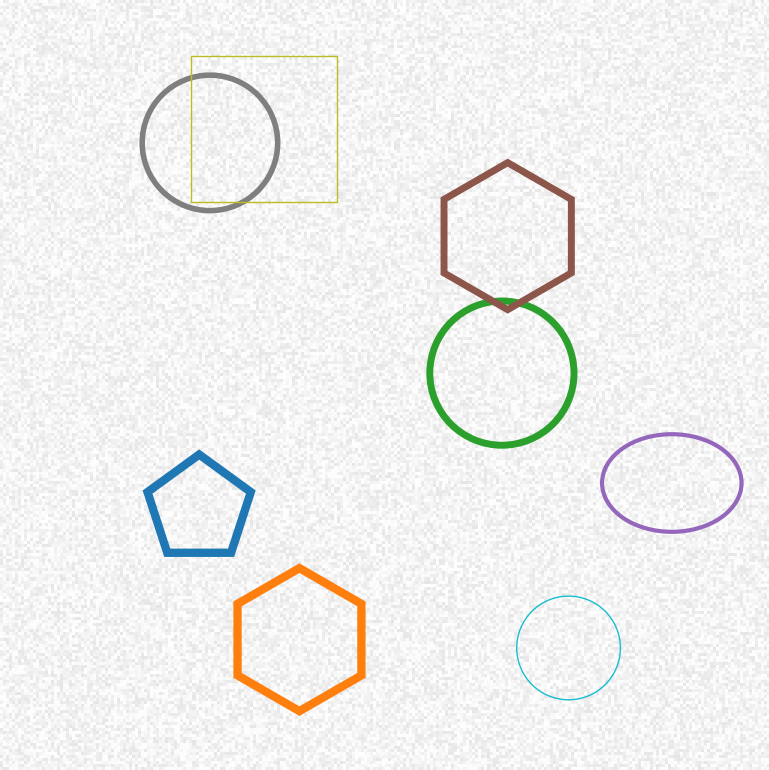[{"shape": "pentagon", "thickness": 3, "radius": 0.35, "center": [0.259, 0.339]}, {"shape": "hexagon", "thickness": 3, "radius": 0.46, "center": [0.389, 0.169]}, {"shape": "circle", "thickness": 2.5, "radius": 0.47, "center": [0.652, 0.515]}, {"shape": "oval", "thickness": 1.5, "radius": 0.45, "center": [0.872, 0.373]}, {"shape": "hexagon", "thickness": 2.5, "radius": 0.48, "center": [0.659, 0.693]}, {"shape": "circle", "thickness": 2, "radius": 0.44, "center": [0.273, 0.814]}, {"shape": "square", "thickness": 0.5, "radius": 0.47, "center": [0.343, 0.832]}, {"shape": "circle", "thickness": 0.5, "radius": 0.34, "center": [0.738, 0.159]}]